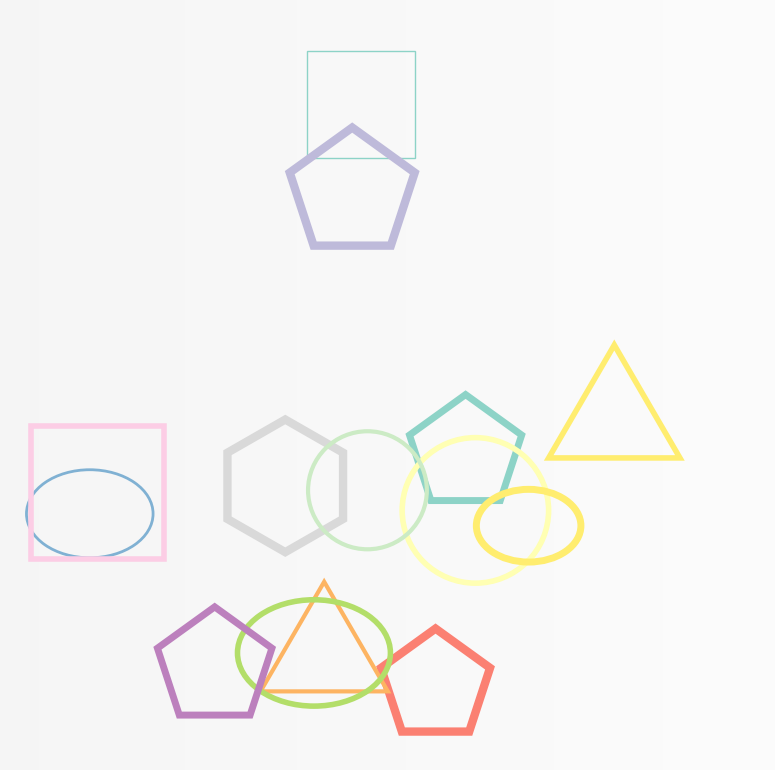[{"shape": "square", "thickness": 0.5, "radius": 0.35, "center": [0.466, 0.864]}, {"shape": "pentagon", "thickness": 2.5, "radius": 0.38, "center": [0.601, 0.411]}, {"shape": "circle", "thickness": 2, "radius": 0.47, "center": [0.613, 0.337]}, {"shape": "pentagon", "thickness": 3, "radius": 0.42, "center": [0.454, 0.75]}, {"shape": "pentagon", "thickness": 3, "radius": 0.37, "center": [0.562, 0.11]}, {"shape": "oval", "thickness": 1, "radius": 0.41, "center": [0.116, 0.333]}, {"shape": "triangle", "thickness": 1.5, "radius": 0.47, "center": [0.418, 0.15]}, {"shape": "oval", "thickness": 2, "radius": 0.49, "center": [0.405, 0.152]}, {"shape": "square", "thickness": 2, "radius": 0.43, "center": [0.126, 0.361]}, {"shape": "hexagon", "thickness": 3, "radius": 0.43, "center": [0.368, 0.369]}, {"shape": "pentagon", "thickness": 2.5, "radius": 0.39, "center": [0.277, 0.134]}, {"shape": "circle", "thickness": 1.5, "radius": 0.38, "center": [0.474, 0.363]}, {"shape": "triangle", "thickness": 2, "radius": 0.49, "center": [0.793, 0.454]}, {"shape": "oval", "thickness": 2.5, "radius": 0.34, "center": [0.682, 0.317]}]